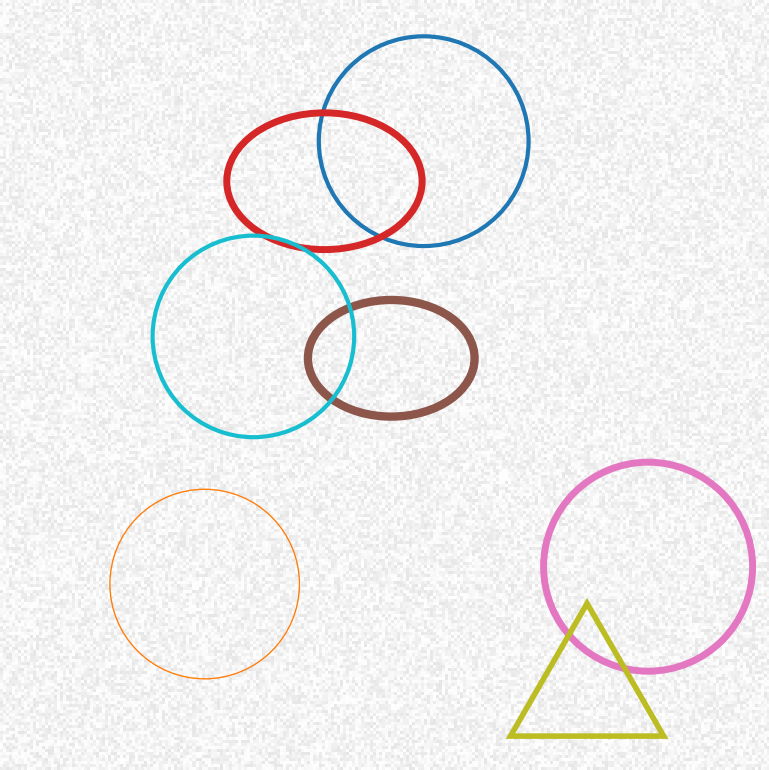[{"shape": "circle", "thickness": 1.5, "radius": 0.68, "center": [0.55, 0.817]}, {"shape": "circle", "thickness": 0.5, "radius": 0.62, "center": [0.266, 0.241]}, {"shape": "oval", "thickness": 2.5, "radius": 0.63, "center": [0.421, 0.765]}, {"shape": "oval", "thickness": 3, "radius": 0.54, "center": [0.508, 0.535]}, {"shape": "circle", "thickness": 2.5, "radius": 0.68, "center": [0.842, 0.264]}, {"shape": "triangle", "thickness": 2, "radius": 0.57, "center": [0.762, 0.101]}, {"shape": "circle", "thickness": 1.5, "radius": 0.65, "center": [0.329, 0.563]}]